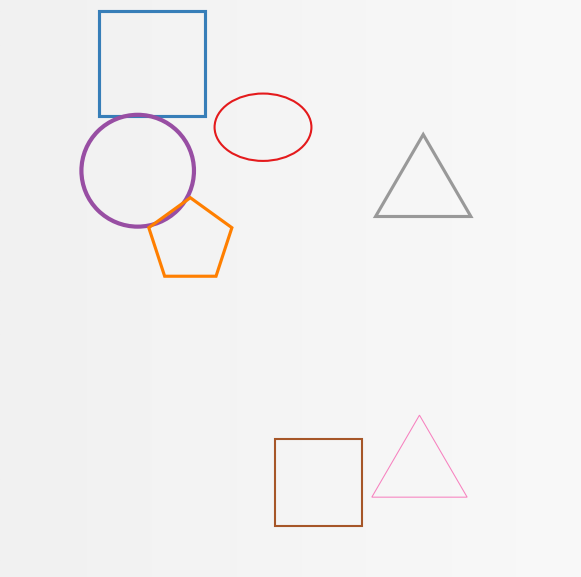[{"shape": "oval", "thickness": 1, "radius": 0.42, "center": [0.452, 0.779]}, {"shape": "square", "thickness": 1.5, "radius": 0.46, "center": [0.262, 0.889]}, {"shape": "circle", "thickness": 2, "radius": 0.48, "center": [0.237, 0.704]}, {"shape": "pentagon", "thickness": 1.5, "radius": 0.38, "center": [0.327, 0.582]}, {"shape": "square", "thickness": 1, "radius": 0.38, "center": [0.548, 0.163]}, {"shape": "triangle", "thickness": 0.5, "radius": 0.47, "center": [0.722, 0.186]}, {"shape": "triangle", "thickness": 1.5, "radius": 0.47, "center": [0.728, 0.672]}]